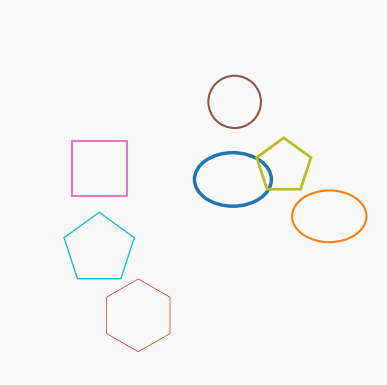[{"shape": "oval", "thickness": 2.5, "radius": 0.5, "center": [0.601, 0.534]}, {"shape": "oval", "thickness": 1.5, "radius": 0.48, "center": [0.85, 0.438]}, {"shape": "hexagon", "thickness": 0.5, "radius": 0.47, "center": [0.357, 0.181]}, {"shape": "circle", "thickness": 1.5, "radius": 0.34, "center": [0.606, 0.735]}, {"shape": "square", "thickness": 1.5, "radius": 0.35, "center": [0.258, 0.563]}, {"shape": "pentagon", "thickness": 2, "radius": 0.37, "center": [0.732, 0.568]}, {"shape": "pentagon", "thickness": 1, "radius": 0.48, "center": [0.256, 0.353]}]